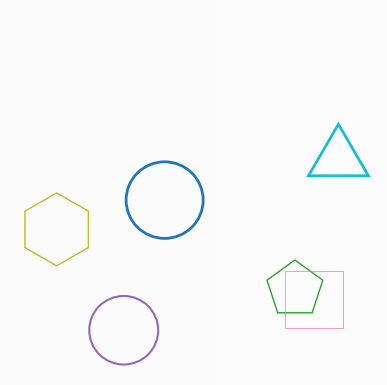[{"shape": "circle", "thickness": 2, "radius": 0.5, "center": [0.425, 0.48]}, {"shape": "pentagon", "thickness": 1, "radius": 0.38, "center": [0.761, 0.249]}, {"shape": "circle", "thickness": 1.5, "radius": 0.44, "center": [0.319, 0.142]}, {"shape": "square", "thickness": 0.5, "radius": 0.37, "center": [0.81, 0.223]}, {"shape": "hexagon", "thickness": 1, "radius": 0.47, "center": [0.146, 0.404]}, {"shape": "triangle", "thickness": 2, "radius": 0.45, "center": [0.873, 0.588]}]